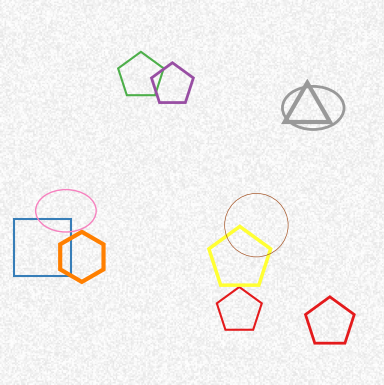[{"shape": "pentagon", "thickness": 2, "radius": 0.33, "center": [0.857, 0.162]}, {"shape": "pentagon", "thickness": 1.5, "radius": 0.31, "center": [0.622, 0.193]}, {"shape": "square", "thickness": 1.5, "radius": 0.37, "center": [0.111, 0.358]}, {"shape": "pentagon", "thickness": 1.5, "radius": 0.31, "center": [0.366, 0.803]}, {"shape": "pentagon", "thickness": 2, "radius": 0.29, "center": [0.448, 0.78]}, {"shape": "hexagon", "thickness": 3, "radius": 0.32, "center": [0.213, 0.333]}, {"shape": "pentagon", "thickness": 2.5, "radius": 0.42, "center": [0.623, 0.328]}, {"shape": "circle", "thickness": 0.5, "radius": 0.41, "center": [0.666, 0.415]}, {"shape": "oval", "thickness": 1, "radius": 0.39, "center": [0.171, 0.452]}, {"shape": "triangle", "thickness": 3, "radius": 0.34, "center": [0.798, 0.717]}, {"shape": "oval", "thickness": 2, "radius": 0.4, "center": [0.814, 0.72]}]